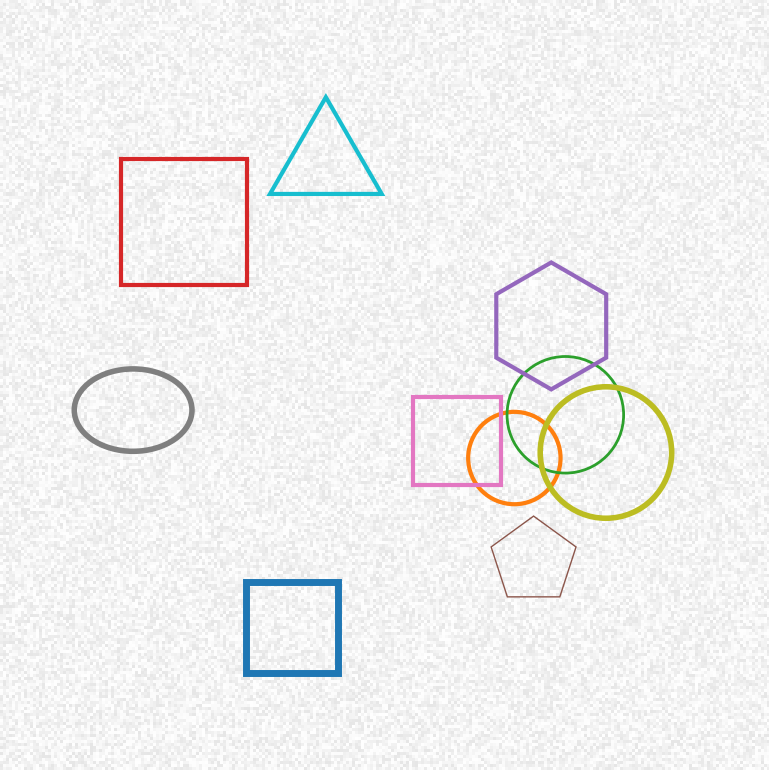[{"shape": "square", "thickness": 2.5, "radius": 0.3, "center": [0.379, 0.185]}, {"shape": "circle", "thickness": 1.5, "radius": 0.3, "center": [0.668, 0.405]}, {"shape": "circle", "thickness": 1, "radius": 0.38, "center": [0.734, 0.461]}, {"shape": "square", "thickness": 1.5, "radius": 0.41, "center": [0.239, 0.711]}, {"shape": "hexagon", "thickness": 1.5, "radius": 0.41, "center": [0.716, 0.577]}, {"shape": "pentagon", "thickness": 0.5, "radius": 0.29, "center": [0.693, 0.272]}, {"shape": "square", "thickness": 1.5, "radius": 0.29, "center": [0.594, 0.427]}, {"shape": "oval", "thickness": 2, "radius": 0.38, "center": [0.173, 0.467]}, {"shape": "circle", "thickness": 2, "radius": 0.43, "center": [0.787, 0.412]}, {"shape": "triangle", "thickness": 1.5, "radius": 0.42, "center": [0.423, 0.79]}]